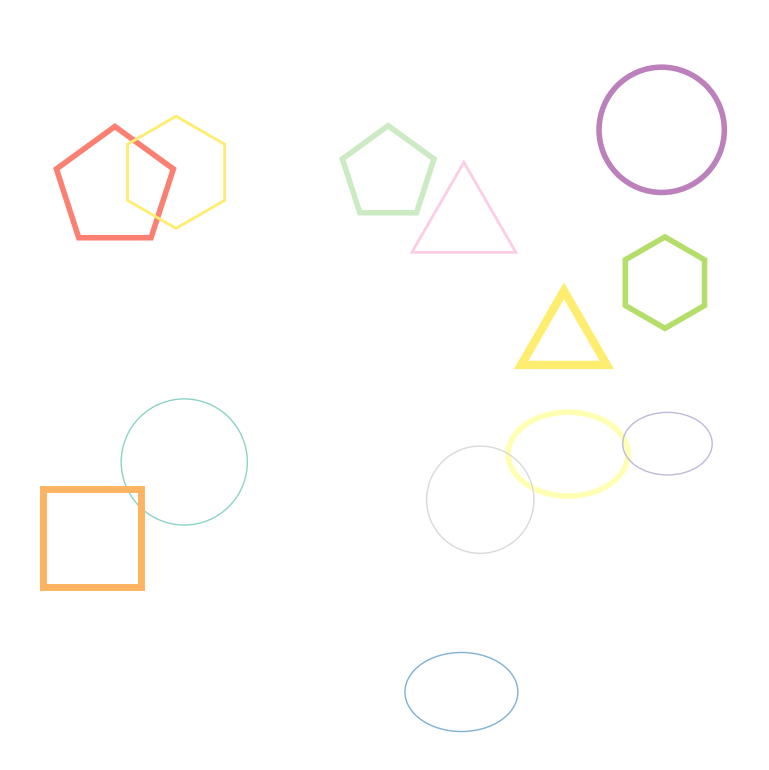[{"shape": "circle", "thickness": 0.5, "radius": 0.41, "center": [0.239, 0.4]}, {"shape": "oval", "thickness": 2, "radius": 0.39, "center": [0.738, 0.41]}, {"shape": "oval", "thickness": 0.5, "radius": 0.29, "center": [0.867, 0.424]}, {"shape": "pentagon", "thickness": 2, "radius": 0.4, "center": [0.149, 0.756]}, {"shape": "oval", "thickness": 0.5, "radius": 0.37, "center": [0.599, 0.101]}, {"shape": "square", "thickness": 2.5, "radius": 0.32, "center": [0.119, 0.301]}, {"shape": "hexagon", "thickness": 2, "radius": 0.3, "center": [0.864, 0.633]}, {"shape": "triangle", "thickness": 1, "radius": 0.39, "center": [0.602, 0.711]}, {"shape": "circle", "thickness": 0.5, "radius": 0.35, "center": [0.624, 0.351]}, {"shape": "circle", "thickness": 2, "radius": 0.41, "center": [0.859, 0.831]}, {"shape": "pentagon", "thickness": 2, "radius": 0.31, "center": [0.504, 0.774]}, {"shape": "hexagon", "thickness": 1, "radius": 0.36, "center": [0.229, 0.776]}, {"shape": "triangle", "thickness": 3, "radius": 0.32, "center": [0.732, 0.558]}]